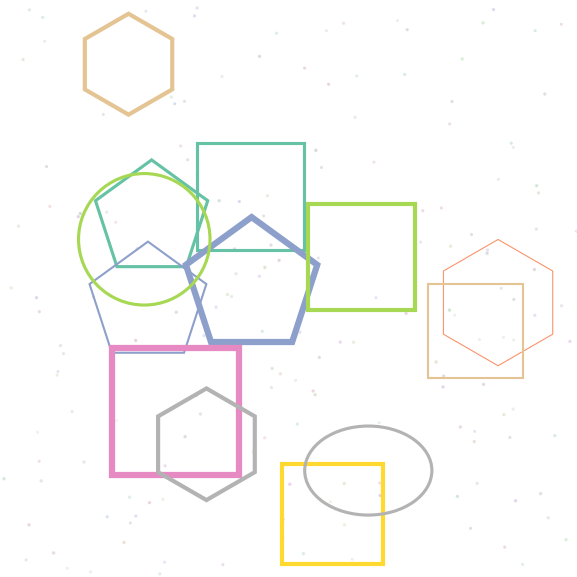[{"shape": "pentagon", "thickness": 1.5, "radius": 0.51, "center": [0.263, 0.62]}, {"shape": "square", "thickness": 1.5, "radius": 0.46, "center": [0.434, 0.659]}, {"shape": "hexagon", "thickness": 0.5, "radius": 0.55, "center": [0.862, 0.475]}, {"shape": "pentagon", "thickness": 1, "radius": 0.53, "center": [0.256, 0.474]}, {"shape": "pentagon", "thickness": 3, "radius": 0.6, "center": [0.436, 0.504]}, {"shape": "square", "thickness": 3, "radius": 0.55, "center": [0.303, 0.286]}, {"shape": "circle", "thickness": 1.5, "radius": 0.57, "center": [0.25, 0.585]}, {"shape": "square", "thickness": 2, "radius": 0.46, "center": [0.626, 0.554]}, {"shape": "square", "thickness": 2, "radius": 0.44, "center": [0.576, 0.109]}, {"shape": "square", "thickness": 1, "radius": 0.41, "center": [0.823, 0.425]}, {"shape": "hexagon", "thickness": 2, "radius": 0.44, "center": [0.223, 0.888]}, {"shape": "oval", "thickness": 1.5, "radius": 0.55, "center": [0.638, 0.184]}, {"shape": "hexagon", "thickness": 2, "radius": 0.48, "center": [0.357, 0.23]}]